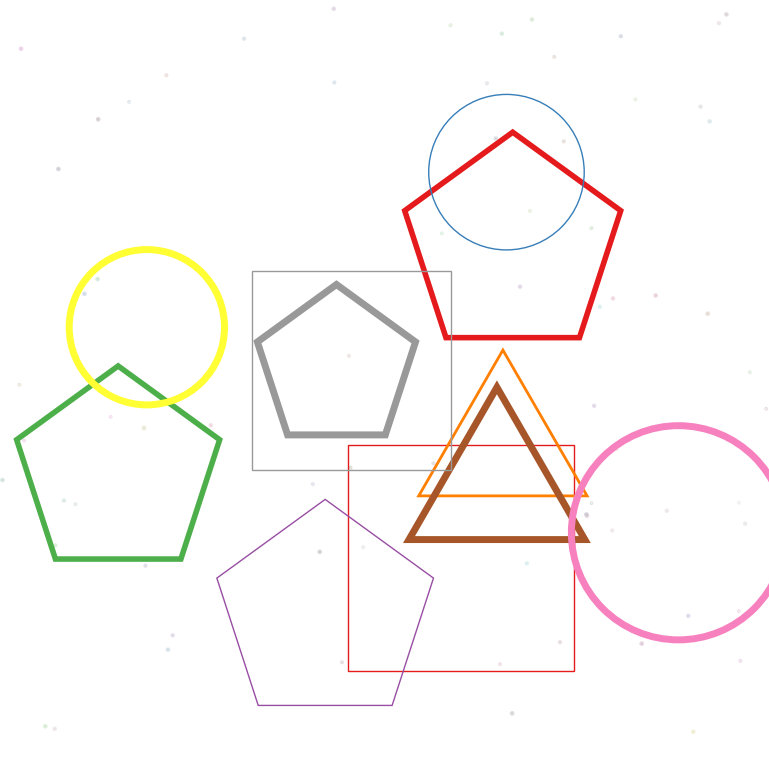[{"shape": "square", "thickness": 0.5, "radius": 0.73, "center": [0.599, 0.276]}, {"shape": "pentagon", "thickness": 2, "radius": 0.74, "center": [0.666, 0.681]}, {"shape": "circle", "thickness": 0.5, "radius": 0.5, "center": [0.658, 0.776]}, {"shape": "pentagon", "thickness": 2, "radius": 0.69, "center": [0.153, 0.386]}, {"shape": "pentagon", "thickness": 0.5, "radius": 0.74, "center": [0.422, 0.204]}, {"shape": "triangle", "thickness": 1, "radius": 0.63, "center": [0.653, 0.419]}, {"shape": "circle", "thickness": 2.5, "radius": 0.5, "center": [0.191, 0.575]}, {"shape": "triangle", "thickness": 2.5, "radius": 0.66, "center": [0.645, 0.365]}, {"shape": "circle", "thickness": 2.5, "radius": 0.7, "center": [0.881, 0.308]}, {"shape": "square", "thickness": 0.5, "radius": 0.65, "center": [0.457, 0.519]}, {"shape": "pentagon", "thickness": 2.5, "radius": 0.54, "center": [0.437, 0.523]}]